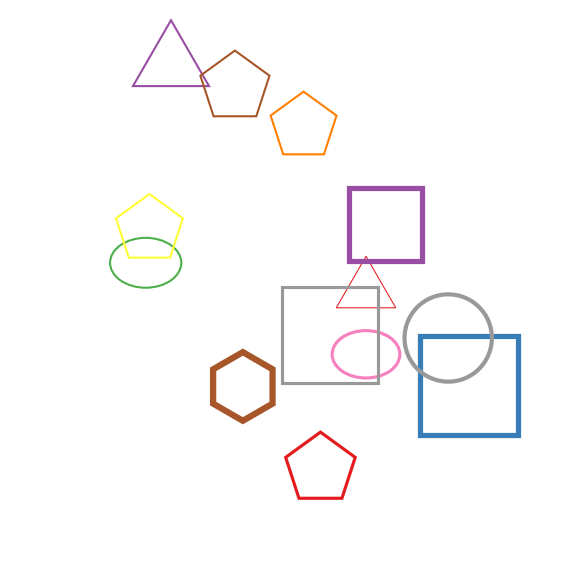[{"shape": "pentagon", "thickness": 1.5, "radius": 0.32, "center": [0.555, 0.188]}, {"shape": "triangle", "thickness": 0.5, "radius": 0.3, "center": [0.634, 0.496]}, {"shape": "square", "thickness": 2.5, "radius": 0.43, "center": [0.812, 0.331]}, {"shape": "oval", "thickness": 1, "radius": 0.31, "center": [0.252, 0.544]}, {"shape": "triangle", "thickness": 1, "radius": 0.38, "center": [0.296, 0.888]}, {"shape": "square", "thickness": 2.5, "radius": 0.32, "center": [0.667, 0.61]}, {"shape": "pentagon", "thickness": 1, "radius": 0.3, "center": [0.526, 0.78]}, {"shape": "pentagon", "thickness": 1, "radius": 0.3, "center": [0.259, 0.602]}, {"shape": "hexagon", "thickness": 3, "radius": 0.3, "center": [0.421, 0.33]}, {"shape": "pentagon", "thickness": 1, "radius": 0.31, "center": [0.407, 0.849]}, {"shape": "oval", "thickness": 1.5, "radius": 0.29, "center": [0.634, 0.386]}, {"shape": "circle", "thickness": 2, "radius": 0.38, "center": [0.776, 0.414]}, {"shape": "square", "thickness": 1.5, "radius": 0.41, "center": [0.571, 0.419]}]